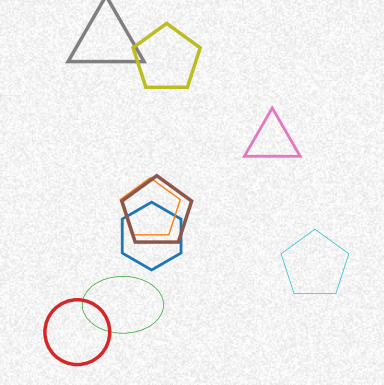[{"shape": "hexagon", "thickness": 2, "radius": 0.44, "center": [0.394, 0.387]}, {"shape": "pentagon", "thickness": 1, "radius": 0.41, "center": [0.39, 0.456]}, {"shape": "oval", "thickness": 0.5, "radius": 0.53, "center": [0.319, 0.208]}, {"shape": "circle", "thickness": 2.5, "radius": 0.42, "center": [0.201, 0.137]}, {"shape": "pentagon", "thickness": 2.5, "radius": 0.48, "center": [0.407, 0.448]}, {"shape": "triangle", "thickness": 2, "radius": 0.42, "center": [0.707, 0.636]}, {"shape": "triangle", "thickness": 2.5, "radius": 0.57, "center": [0.275, 0.897]}, {"shape": "pentagon", "thickness": 2.5, "radius": 0.46, "center": [0.433, 0.847]}, {"shape": "pentagon", "thickness": 0.5, "radius": 0.46, "center": [0.818, 0.312]}]